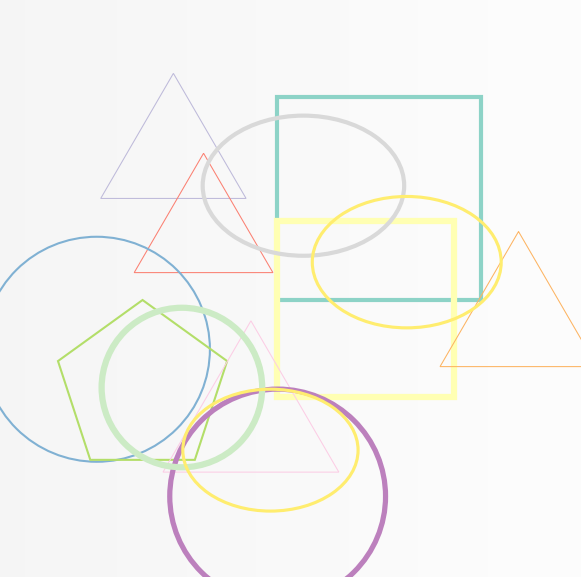[{"shape": "square", "thickness": 2, "radius": 0.88, "center": [0.652, 0.655]}, {"shape": "square", "thickness": 3, "radius": 0.76, "center": [0.629, 0.465]}, {"shape": "triangle", "thickness": 0.5, "radius": 0.72, "center": [0.298, 0.728]}, {"shape": "triangle", "thickness": 0.5, "radius": 0.69, "center": [0.35, 0.596]}, {"shape": "circle", "thickness": 1, "radius": 0.97, "center": [0.166, 0.394]}, {"shape": "triangle", "thickness": 0.5, "radius": 0.78, "center": [0.892, 0.442]}, {"shape": "pentagon", "thickness": 1, "radius": 0.76, "center": [0.245, 0.327]}, {"shape": "triangle", "thickness": 0.5, "radius": 0.87, "center": [0.432, 0.269]}, {"shape": "oval", "thickness": 2, "radius": 0.87, "center": [0.522, 0.678]}, {"shape": "circle", "thickness": 2.5, "radius": 0.93, "center": [0.478, 0.14]}, {"shape": "circle", "thickness": 3, "radius": 0.69, "center": [0.313, 0.328]}, {"shape": "oval", "thickness": 1.5, "radius": 0.81, "center": [0.7, 0.545]}, {"shape": "oval", "thickness": 1.5, "radius": 0.75, "center": [0.465, 0.22]}]